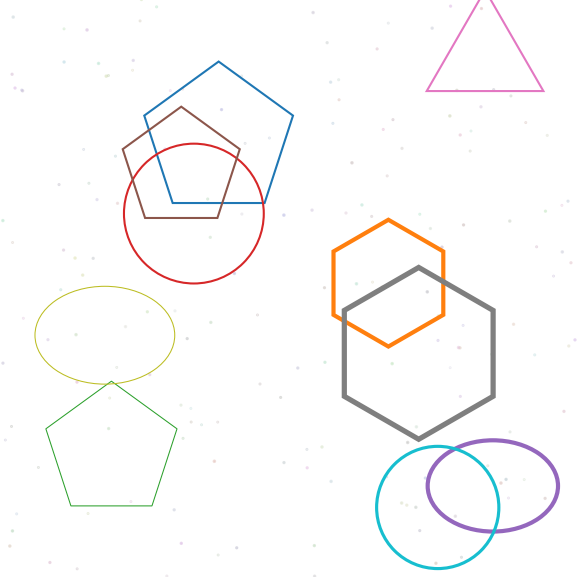[{"shape": "pentagon", "thickness": 1, "radius": 0.68, "center": [0.379, 0.757]}, {"shape": "hexagon", "thickness": 2, "radius": 0.55, "center": [0.673, 0.509]}, {"shape": "pentagon", "thickness": 0.5, "radius": 0.6, "center": [0.193, 0.22]}, {"shape": "circle", "thickness": 1, "radius": 0.61, "center": [0.336, 0.629]}, {"shape": "oval", "thickness": 2, "radius": 0.56, "center": [0.853, 0.158]}, {"shape": "pentagon", "thickness": 1, "radius": 0.53, "center": [0.314, 0.708]}, {"shape": "triangle", "thickness": 1, "radius": 0.58, "center": [0.84, 0.9]}, {"shape": "hexagon", "thickness": 2.5, "radius": 0.74, "center": [0.725, 0.387]}, {"shape": "oval", "thickness": 0.5, "radius": 0.61, "center": [0.182, 0.419]}, {"shape": "circle", "thickness": 1.5, "radius": 0.53, "center": [0.758, 0.12]}]